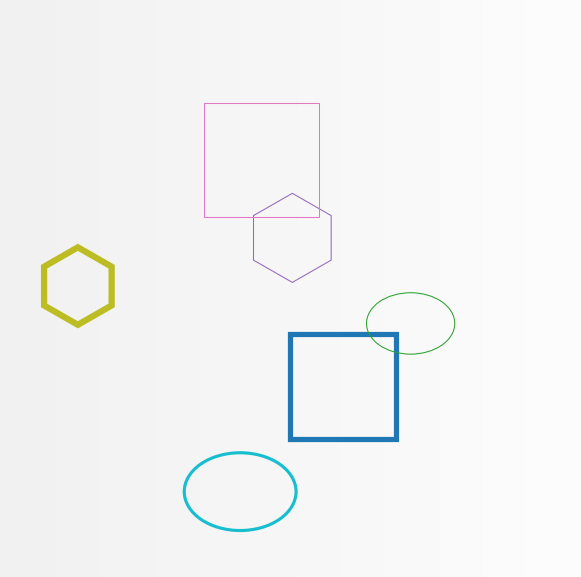[{"shape": "square", "thickness": 2.5, "radius": 0.46, "center": [0.59, 0.33]}, {"shape": "oval", "thickness": 0.5, "radius": 0.38, "center": [0.706, 0.439]}, {"shape": "hexagon", "thickness": 0.5, "radius": 0.39, "center": [0.503, 0.587]}, {"shape": "square", "thickness": 0.5, "radius": 0.49, "center": [0.451, 0.723]}, {"shape": "hexagon", "thickness": 3, "radius": 0.34, "center": [0.134, 0.504]}, {"shape": "oval", "thickness": 1.5, "radius": 0.48, "center": [0.413, 0.148]}]